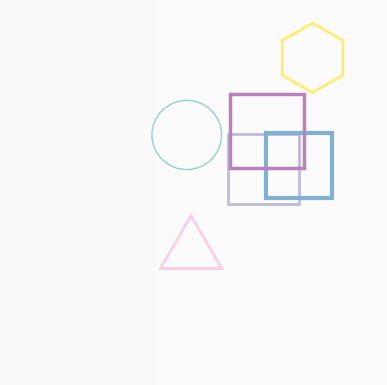[{"shape": "circle", "thickness": 1, "radius": 0.45, "center": [0.482, 0.649]}, {"shape": "square", "thickness": 2, "radius": 0.46, "center": [0.68, 0.561]}, {"shape": "square", "thickness": 3, "radius": 0.42, "center": [0.773, 0.571]}, {"shape": "triangle", "thickness": 2, "radius": 0.46, "center": [0.493, 0.348]}, {"shape": "square", "thickness": 2.5, "radius": 0.48, "center": [0.688, 0.66]}, {"shape": "hexagon", "thickness": 2, "radius": 0.45, "center": [0.807, 0.85]}]